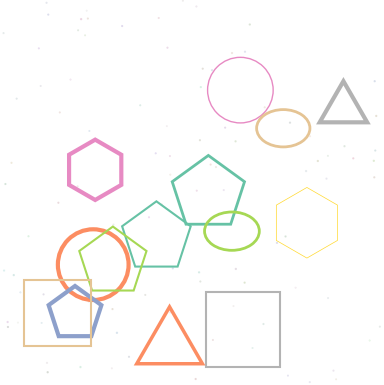[{"shape": "pentagon", "thickness": 1.5, "radius": 0.47, "center": [0.406, 0.383]}, {"shape": "pentagon", "thickness": 2, "radius": 0.49, "center": [0.541, 0.498]}, {"shape": "triangle", "thickness": 2.5, "radius": 0.49, "center": [0.44, 0.104]}, {"shape": "circle", "thickness": 3, "radius": 0.46, "center": [0.242, 0.313]}, {"shape": "pentagon", "thickness": 3, "radius": 0.36, "center": [0.195, 0.185]}, {"shape": "hexagon", "thickness": 3, "radius": 0.39, "center": [0.247, 0.559]}, {"shape": "circle", "thickness": 1, "radius": 0.43, "center": [0.624, 0.766]}, {"shape": "oval", "thickness": 2, "radius": 0.36, "center": [0.602, 0.4]}, {"shape": "pentagon", "thickness": 1.5, "radius": 0.46, "center": [0.293, 0.32]}, {"shape": "hexagon", "thickness": 0.5, "radius": 0.46, "center": [0.797, 0.421]}, {"shape": "square", "thickness": 1.5, "radius": 0.43, "center": [0.149, 0.188]}, {"shape": "oval", "thickness": 2, "radius": 0.35, "center": [0.736, 0.667]}, {"shape": "triangle", "thickness": 3, "radius": 0.36, "center": [0.892, 0.718]}, {"shape": "square", "thickness": 1.5, "radius": 0.48, "center": [0.631, 0.144]}]